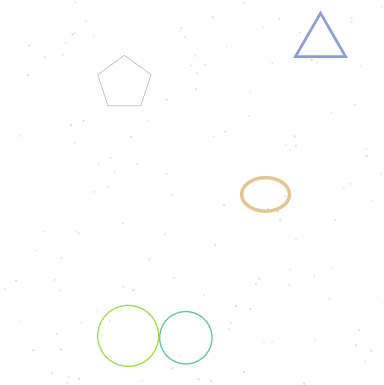[{"shape": "circle", "thickness": 1, "radius": 0.34, "center": [0.483, 0.123]}, {"shape": "triangle", "thickness": 2, "radius": 0.38, "center": [0.833, 0.891]}, {"shape": "circle", "thickness": 1, "radius": 0.4, "center": [0.333, 0.128]}, {"shape": "oval", "thickness": 2.5, "radius": 0.31, "center": [0.69, 0.495]}, {"shape": "pentagon", "thickness": 0.5, "radius": 0.36, "center": [0.323, 0.784]}]